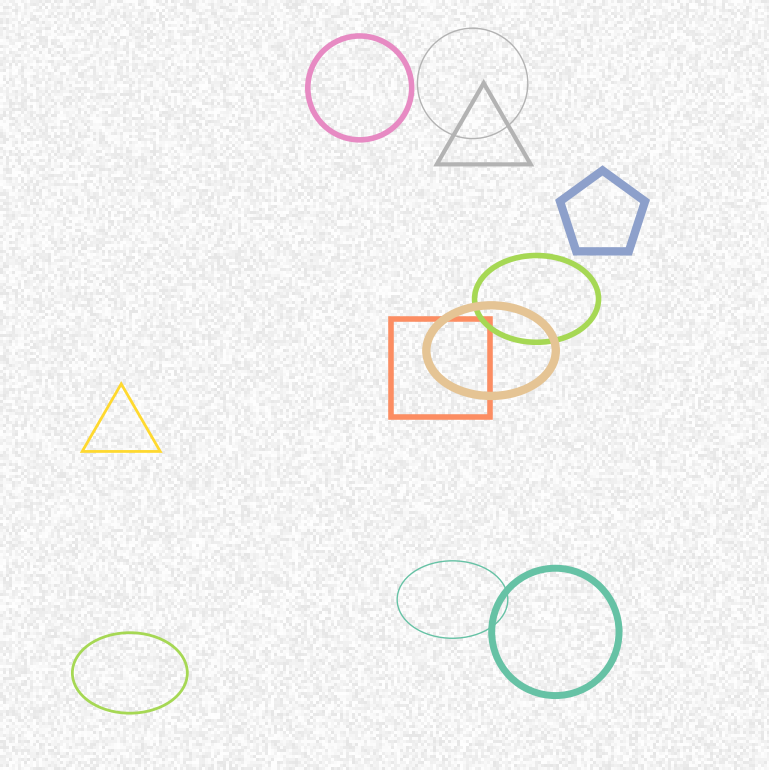[{"shape": "circle", "thickness": 2.5, "radius": 0.41, "center": [0.721, 0.179]}, {"shape": "oval", "thickness": 0.5, "radius": 0.36, "center": [0.588, 0.221]}, {"shape": "square", "thickness": 2, "radius": 0.32, "center": [0.572, 0.522]}, {"shape": "pentagon", "thickness": 3, "radius": 0.29, "center": [0.782, 0.721]}, {"shape": "circle", "thickness": 2, "radius": 0.34, "center": [0.467, 0.886]}, {"shape": "oval", "thickness": 2, "radius": 0.4, "center": [0.697, 0.612]}, {"shape": "oval", "thickness": 1, "radius": 0.37, "center": [0.169, 0.126]}, {"shape": "triangle", "thickness": 1, "radius": 0.29, "center": [0.157, 0.443]}, {"shape": "oval", "thickness": 3, "radius": 0.42, "center": [0.638, 0.545]}, {"shape": "circle", "thickness": 0.5, "radius": 0.36, "center": [0.614, 0.892]}, {"shape": "triangle", "thickness": 1.5, "radius": 0.35, "center": [0.628, 0.822]}]